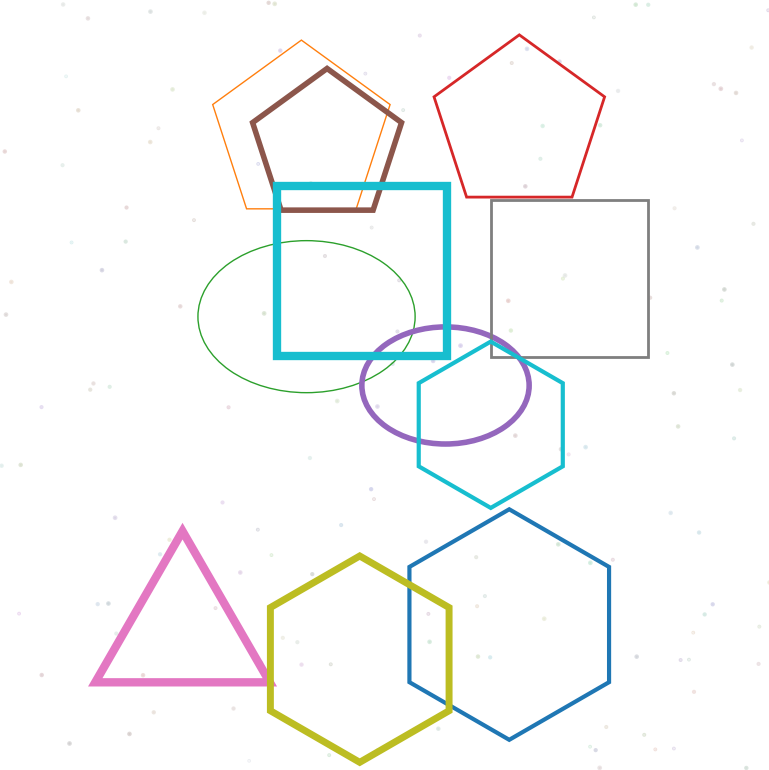[{"shape": "hexagon", "thickness": 1.5, "radius": 0.75, "center": [0.661, 0.189]}, {"shape": "pentagon", "thickness": 0.5, "radius": 0.61, "center": [0.391, 0.827]}, {"shape": "oval", "thickness": 0.5, "radius": 0.71, "center": [0.398, 0.589]}, {"shape": "pentagon", "thickness": 1, "radius": 0.58, "center": [0.674, 0.838]}, {"shape": "oval", "thickness": 2, "radius": 0.54, "center": [0.579, 0.499]}, {"shape": "pentagon", "thickness": 2, "radius": 0.51, "center": [0.425, 0.809]}, {"shape": "triangle", "thickness": 3, "radius": 0.65, "center": [0.237, 0.179]}, {"shape": "square", "thickness": 1, "radius": 0.51, "center": [0.739, 0.639]}, {"shape": "hexagon", "thickness": 2.5, "radius": 0.67, "center": [0.467, 0.144]}, {"shape": "hexagon", "thickness": 1.5, "radius": 0.54, "center": [0.637, 0.448]}, {"shape": "square", "thickness": 3, "radius": 0.55, "center": [0.47, 0.648]}]